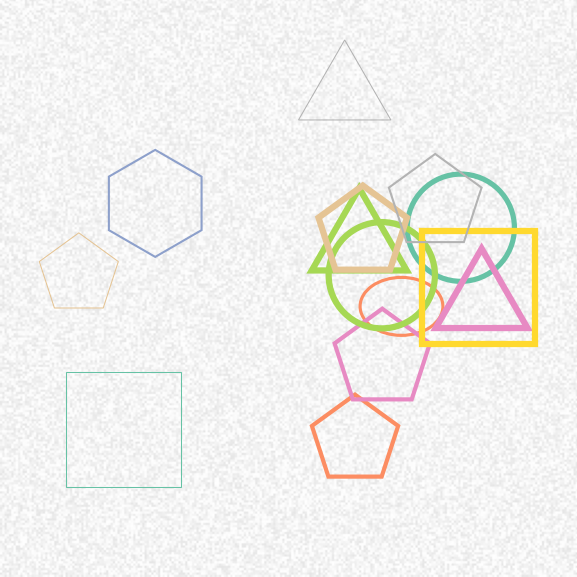[{"shape": "circle", "thickness": 2.5, "radius": 0.46, "center": [0.798, 0.605]}, {"shape": "square", "thickness": 0.5, "radius": 0.5, "center": [0.213, 0.256]}, {"shape": "pentagon", "thickness": 2, "radius": 0.39, "center": [0.615, 0.237]}, {"shape": "oval", "thickness": 1.5, "radius": 0.36, "center": [0.695, 0.469]}, {"shape": "hexagon", "thickness": 1, "radius": 0.46, "center": [0.269, 0.647]}, {"shape": "triangle", "thickness": 3, "radius": 0.46, "center": [0.834, 0.477]}, {"shape": "pentagon", "thickness": 2, "radius": 0.43, "center": [0.662, 0.378]}, {"shape": "circle", "thickness": 3, "radius": 0.46, "center": [0.661, 0.523]}, {"shape": "triangle", "thickness": 3, "radius": 0.47, "center": [0.622, 0.578]}, {"shape": "square", "thickness": 3, "radius": 0.49, "center": [0.828, 0.502]}, {"shape": "pentagon", "thickness": 3, "radius": 0.4, "center": [0.628, 0.597]}, {"shape": "pentagon", "thickness": 0.5, "radius": 0.36, "center": [0.136, 0.524]}, {"shape": "pentagon", "thickness": 1, "radius": 0.42, "center": [0.754, 0.648]}, {"shape": "triangle", "thickness": 0.5, "radius": 0.46, "center": [0.597, 0.838]}]